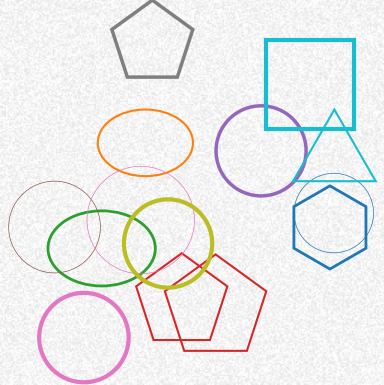[{"shape": "circle", "thickness": 0.5, "radius": 0.52, "center": [0.867, 0.447]}, {"shape": "hexagon", "thickness": 2, "radius": 0.54, "center": [0.857, 0.409]}, {"shape": "oval", "thickness": 1.5, "radius": 0.62, "center": [0.378, 0.629]}, {"shape": "oval", "thickness": 2, "radius": 0.7, "center": [0.264, 0.355]}, {"shape": "pentagon", "thickness": 1.5, "radius": 0.69, "center": [0.56, 0.201]}, {"shape": "pentagon", "thickness": 1.5, "radius": 0.62, "center": [0.472, 0.218]}, {"shape": "circle", "thickness": 2.5, "radius": 0.58, "center": [0.678, 0.608]}, {"shape": "circle", "thickness": 0.5, "radius": 0.6, "center": [0.142, 0.41]}, {"shape": "circle", "thickness": 3, "radius": 0.58, "center": [0.218, 0.123]}, {"shape": "circle", "thickness": 0.5, "radius": 0.7, "center": [0.366, 0.429]}, {"shape": "pentagon", "thickness": 2.5, "radius": 0.55, "center": [0.396, 0.889]}, {"shape": "circle", "thickness": 3, "radius": 0.57, "center": [0.437, 0.368]}, {"shape": "square", "thickness": 3, "radius": 0.58, "center": [0.805, 0.78]}, {"shape": "triangle", "thickness": 1.5, "radius": 0.62, "center": [0.868, 0.591]}]